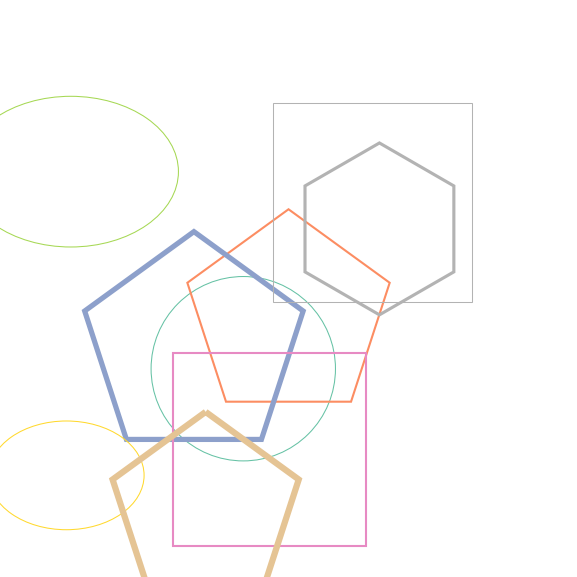[{"shape": "circle", "thickness": 0.5, "radius": 0.8, "center": [0.421, 0.361]}, {"shape": "pentagon", "thickness": 1, "radius": 0.92, "center": [0.5, 0.453]}, {"shape": "pentagon", "thickness": 2.5, "radius": 0.99, "center": [0.336, 0.399]}, {"shape": "square", "thickness": 1, "radius": 0.84, "center": [0.467, 0.22]}, {"shape": "oval", "thickness": 0.5, "radius": 0.93, "center": [0.123, 0.702]}, {"shape": "oval", "thickness": 0.5, "radius": 0.67, "center": [0.115, 0.176]}, {"shape": "pentagon", "thickness": 3, "radius": 0.85, "center": [0.356, 0.116]}, {"shape": "hexagon", "thickness": 1.5, "radius": 0.74, "center": [0.657, 0.603]}, {"shape": "square", "thickness": 0.5, "radius": 0.86, "center": [0.645, 0.648]}]